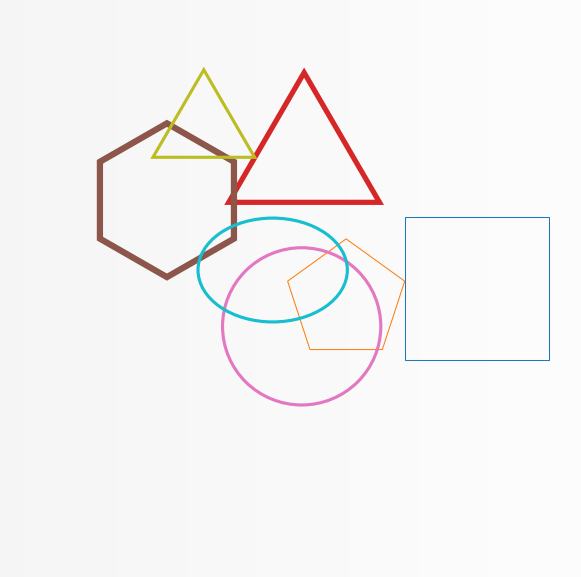[{"shape": "square", "thickness": 0.5, "radius": 0.62, "center": [0.821, 0.5]}, {"shape": "pentagon", "thickness": 0.5, "radius": 0.53, "center": [0.596, 0.48]}, {"shape": "triangle", "thickness": 2.5, "radius": 0.75, "center": [0.523, 0.724]}, {"shape": "hexagon", "thickness": 3, "radius": 0.67, "center": [0.287, 0.652]}, {"shape": "circle", "thickness": 1.5, "radius": 0.68, "center": [0.519, 0.434]}, {"shape": "triangle", "thickness": 1.5, "radius": 0.5, "center": [0.351, 0.777]}, {"shape": "oval", "thickness": 1.5, "radius": 0.64, "center": [0.469, 0.532]}]